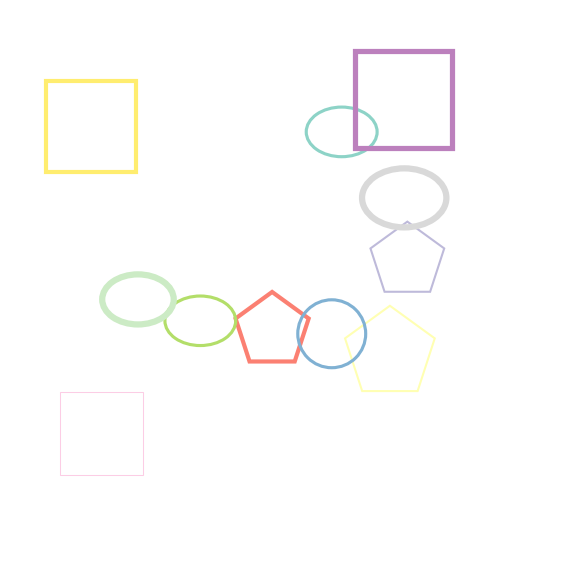[{"shape": "oval", "thickness": 1.5, "radius": 0.31, "center": [0.592, 0.771]}, {"shape": "pentagon", "thickness": 1, "radius": 0.41, "center": [0.675, 0.388]}, {"shape": "pentagon", "thickness": 1, "radius": 0.34, "center": [0.705, 0.548]}, {"shape": "pentagon", "thickness": 2, "radius": 0.33, "center": [0.471, 0.427]}, {"shape": "circle", "thickness": 1.5, "radius": 0.29, "center": [0.574, 0.421]}, {"shape": "oval", "thickness": 1.5, "radius": 0.31, "center": [0.347, 0.444]}, {"shape": "square", "thickness": 0.5, "radius": 0.36, "center": [0.176, 0.248]}, {"shape": "oval", "thickness": 3, "radius": 0.37, "center": [0.7, 0.656]}, {"shape": "square", "thickness": 2.5, "radius": 0.42, "center": [0.699, 0.827]}, {"shape": "oval", "thickness": 3, "radius": 0.31, "center": [0.239, 0.481]}, {"shape": "square", "thickness": 2, "radius": 0.39, "center": [0.158, 0.78]}]